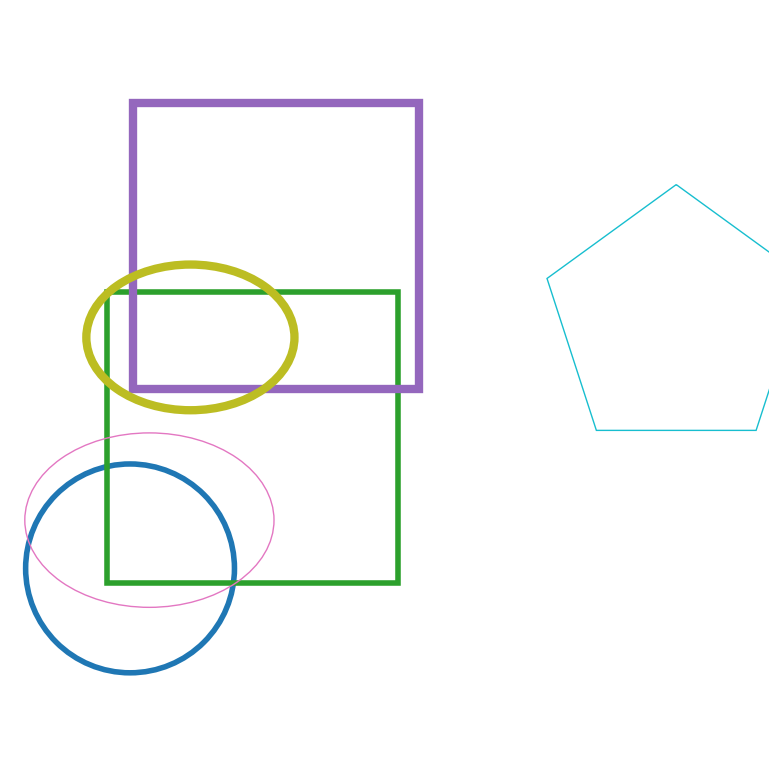[{"shape": "circle", "thickness": 2, "radius": 0.68, "center": [0.169, 0.262]}, {"shape": "square", "thickness": 2, "radius": 0.95, "center": [0.328, 0.432]}, {"shape": "square", "thickness": 3, "radius": 0.93, "center": [0.358, 0.681]}, {"shape": "oval", "thickness": 0.5, "radius": 0.81, "center": [0.194, 0.325]}, {"shape": "oval", "thickness": 3, "radius": 0.68, "center": [0.247, 0.562]}, {"shape": "pentagon", "thickness": 0.5, "radius": 0.88, "center": [0.878, 0.584]}]